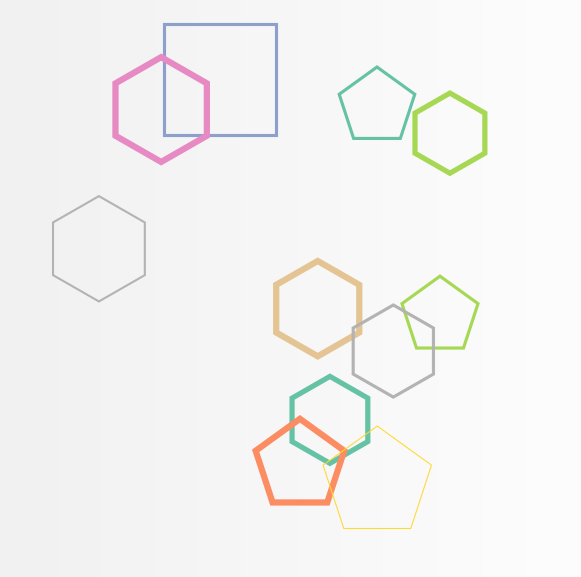[{"shape": "hexagon", "thickness": 2.5, "radius": 0.38, "center": [0.568, 0.272]}, {"shape": "pentagon", "thickness": 1.5, "radius": 0.34, "center": [0.649, 0.815]}, {"shape": "pentagon", "thickness": 3, "radius": 0.4, "center": [0.516, 0.194]}, {"shape": "square", "thickness": 1.5, "radius": 0.48, "center": [0.378, 0.862]}, {"shape": "hexagon", "thickness": 3, "radius": 0.45, "center": [0.277, 0.809]}, {"shape": "pentagon", "thickness": 1.5, "radius": 0.34, "center": [0.757, 0.452]}, {"shape": "hexagon", "thickness": 2.5, "radius": 0.35, "center": [0.774, 0.769]}, {"shape": "pentagon", "thickness": 0.5, "radius": 0.49, "center": [0.649, 0.163]}, {"shape": "hexagon", "thickness": 3, "radius": 0.41, "center": [0.547, 0.465]}, {"shape": "hexagon", "thickness": 1, "radius": 0.46, "center": [0.17, 0.568]}, {"shape": "hexagon", "thickness": 1.5, "radius": 0.4, "center": [0.677, 0.391]}]